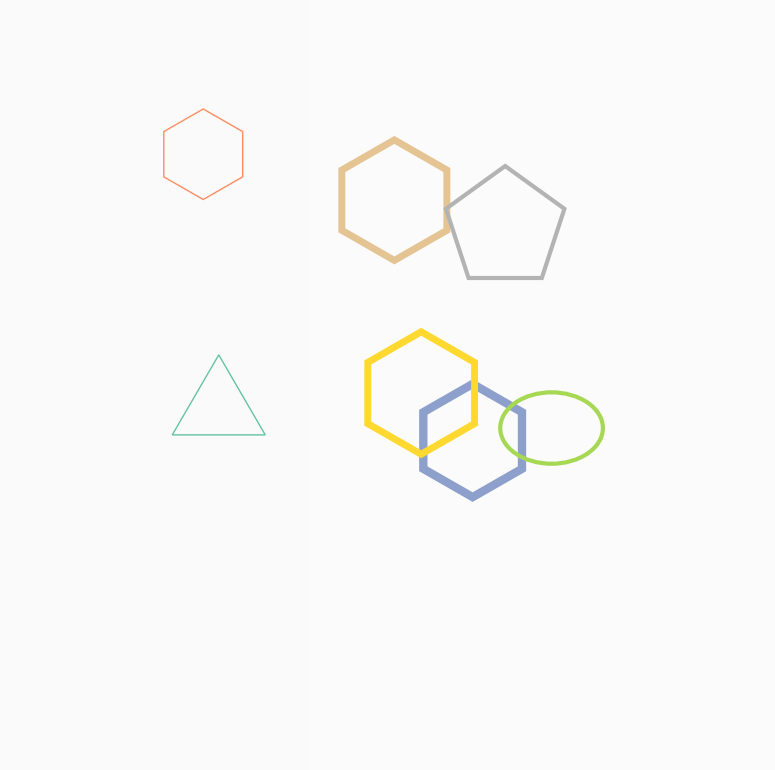[{"shape": "triangle", "thickness": 0.5, "radius": 0.35, "center": [0.282, 0.47]}, {"shape": "hexagon", "thickness": 0.5, "radius": 0.29, "center": [0.262, 0.8]}, {"shape": "hexagon", "thickness": 3, "radius": 0.37, "center": [0.61, 0.428]}, {"shape": "oval", "thickness": 1.5, "radius": 0.33, "center": [0.712, 0.444]}, {"shape": "hexagon", "thickness": 2.5, "radius": 0.4, "center": [0.543, 0.49]}, {"shape": "hexagon", "thickness": 2.5, "radius": 0.39, "center": [0.509, 0.74]}, {"shape": "pentagon", "thickness": 1.5, "radius": 0.4, "center": [0.652, 0.704]}]